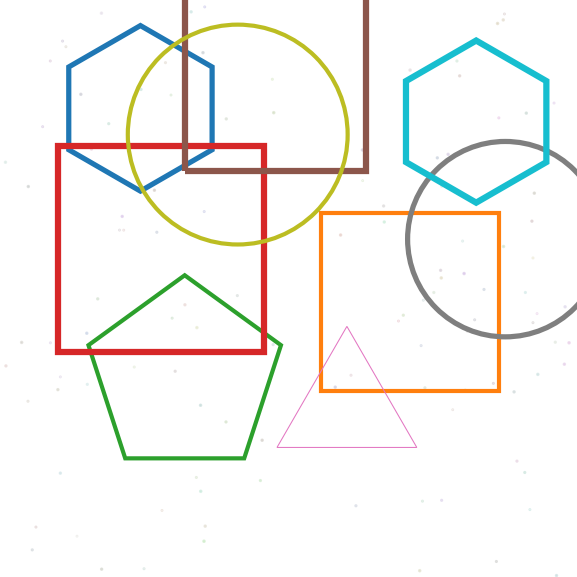[{"shape": "hexagon", "thickness": 2.5, "radius": 0.72, "center": [0.243, 0.812]}, {"shape": "square", "thickness": 2, "radius": 0.77, "center": [0.709, 0.476]}, {"shape": "pentagon", "thickness": 2, "radius": 0.88, "center": [0.32, 0.347]}, {"shape": "square", "thickness": 3, "radius": 0.89, "center": [0.278, 0.568]}, {"shape": "square", "thickness": 3, "radius": 0.78, "center": [0.477, 0.86]}, {"shape": "triangle", "thickness": 0.5, "radius": 0.7, "center": [0.601, 0.294]}, {"shape": "circle", "thickness": 2.5, "radius": 0.85, "center": [0.875, 0.585]}, {"shape": "circle", "thickness": 2, "radius": 0.95, "center": [0.412, 0.766]}, {"shape": "hexagon", "thickness": 3, "radius": 0.7, "center": [0.825, 0.789]}]